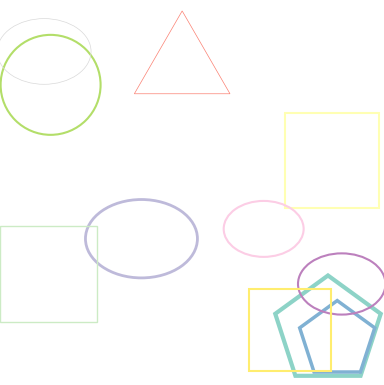[{"shape": "pentagon", "thickness": 3, "radius": 0.72, "center": [0.852, 0.14]}, {"shape": "square", "thickness": 1.5, "radius": 0.62, "center": [0.862, 0.584]}, {"shape": "oval", "thickness": 2, "radius": 0.73, "center": [0.367, 0.38]}, {"shape": "triangle", "thickness": 0.5, "radius": 0.72, "center": [0.473, 0.828]}, {"shape": "pentagon", "thickness": 2.5, "radius": 0.51, "center": [0.876, 0.117]}, {"shape": "circle", "thickness": 1.5, "radius": 0.65, "center": [0.131, 0.78]}, {"shape": "oval", "thickness": 1.5, "radius": 0.52, "center": [0.685, 0.405]}, {"shape": "oval", "thickness": 0.5, "radius": 0.61, "center": [0.115, 0.866]}, {"shape": "oval", "thickness": 1.5, "radius": 0.57, "center": [0.888, 0.262]}, {"shape": "square", "thickness": 1, "radius": 0.63, "center": [0.126, 0.288]}, {"shape": "square", "thickness": 1.5, "radius": 0.53, "center": [0.753, 0.144]}]